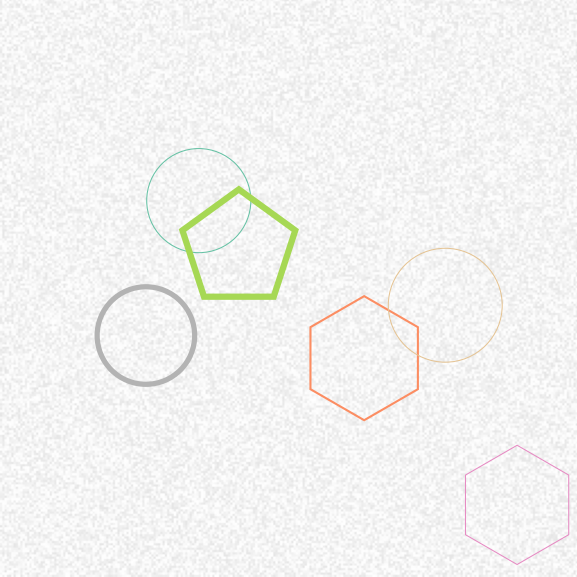[{"shape": "circle", "thickness": 0.5, "radius": 0.45, "center": [0.344, 0.652]}, {"shape": "hexagon", "thickness": 1, "radius": 0.54, "center": [0.631, 0.379]}, {"shape": "hexagon", "thickness": 0.5, "radius": 0.52, "center": [0.895, 0.125]}, {"shape": "pentagon", "thickness": 3, "radius": 0.51, "center": [0.414, 0.568]}, {"shape": "circle", "thickness": 0.5, "radius": 0.49, "center": [0.771, 0.471]}, {"shape": "circle", "thickness": 2.5, "radius": 0.42, "center": [0.253, 0.418]}]